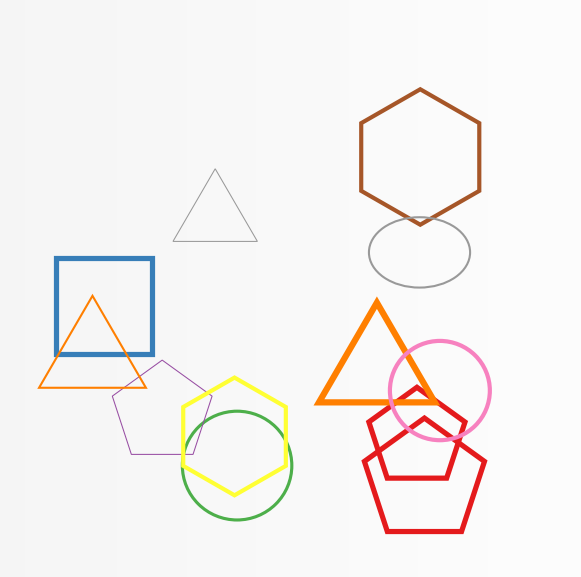[{"shape": "pentagon", "thickness": 2.5, "radius": 0.54, "center": [0.73, 0.167]}, {"shape": "pentagon", "thickness": 2.5, "radius": 0.43, "center": [0.717, 0.242]}, {"shape": "square", "thickness": 2.5, "radius": 0.42, "center": [0.179, 0.47]}, {"shape": "circle", "thickness": 1.5, "radius": 0.47, "center": [0.408, 0.193]}, {"shape": "pentagon", "thickness": 0.5, "radius": 0.45, "center": [0.279, 0.285]}, {"shape": "triangle", "thickness": 3, "radius": 0.58, "center": [0.648, 0.36]}, {"shape": "triangle", "thickness": 1, "radius": 0.53, "center": [0.159, 0.381]}, {"shape": "hexagon", "thickness": 2, "radius": 0.51, "center": [0.403, 0.243]}, {"shape": "hexagon", "thickness": 2, "radius": 0.59, "center": [0.723, 0.727]}, {"shape": "circle", "thickness": 2, "radius": 0.43, "center": [0.757, 0.323]}, {"shape": "triangle", "thickness": 0.5, "radius": 0.42, "center": [0.37, 0.623]}, {"shape": "oval", "thickness": 1, "radius": 0.44, "center": [0.722, 0.562]}]